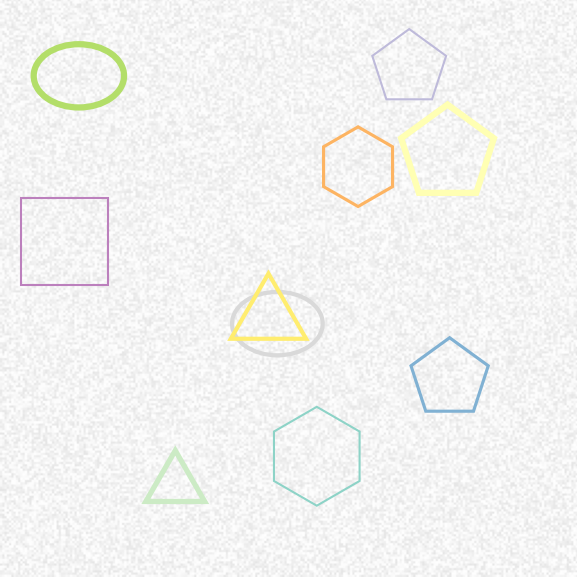[{"shape": "hexagon", "thickness": 1, "radius": 0.43, "center": [0.549, 0.209]}, {"shape": "pentagon", "thickness": 3, "radius": 0.42, "center": [0.775, 0.734]}, {"shape": "pentagon", "thickness": 1, "radius": 0.34, "center": [0.709, 0.882]}, {"shape": "pentagon", "thickness": 1.5, "radius": 0.35, "center": [0.779, 0.344]}, {"shape": "hexagon", "thickness": 1.5, "radius": 0.34, "center": [0.62, 0.71]}, {"shape": "oval", "thickness": 3, "radius": 0.39, "center": [0.137, 0.868]}, {"shape": "oval", "thickness": 2, "radius": 0.39, "center": [0.48, 0.439]}, {"shape": "square", "thickness": 1, "radius": 0.37, "center": [0.112, 0.581]}, {"shape": "triangle", "thickness": 2.5, "radius": 0.29, "center": [0.303, 0.16]}, {"shape": "triangle", "thickness": 2, "radius": 0.38, "center": [0.465, 0.45]}]